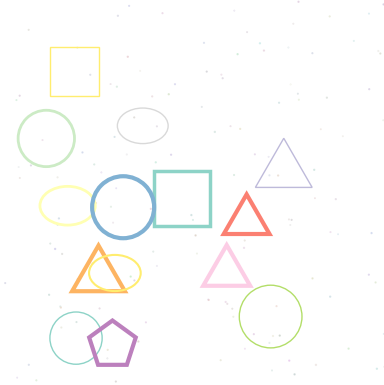[{"shape": "circle", "thickness": 1, "radius": 0.34, "center": [0.197, 0.122]}, {"shape": "square", "thickness": 2.5, "radius": 0.36, "center": [0.473, 0.485]}, {"shape": "oval", "thickness": 2, "radius": 0.36, "center": [0.176, 0.466]}, {"shape": "triangle", "thickness": 1, "radius": 0.43, "center": [0.737, 0.556]}, {"shape": "triangle", "thickness": 3, "radius": 0.34, "center": [0.641, 0.427]}, {"shape": "circle", "thickness": 3, "radius": 0.4, "center": [0.32, 0.462]}, {"shape": "triangle", "thickness": 3, "radius": 0.4, "center": [0.256, 0.283]}, {"shape": "circle", "thickness": 1, "radius": 0.41, "center": [0.703, 0.178]}, {"shape": "triangle", "thickness": 3, "radius": 0.35, "center": [0.589, 0.293]}, {"shape": "oval", "thickness": 1, "radius": 0.33, "center": [0.371, 0.673]}, {"shape": "pentagon", "thickness": 3, "radius": 0.32, "center": [0.292, 0.104]}, {"shape": "circle", "thickness": 2, "radius": 0.37, "center": [0.12, 0.64]}, {"shape": "square", "thickness": 1, "radius": 0.32, "center": [0.194, 0.815]}, {"shape": "oval", "thickness": 1.5, "radius": 0.34, "center": [0.298, 0.291]}]